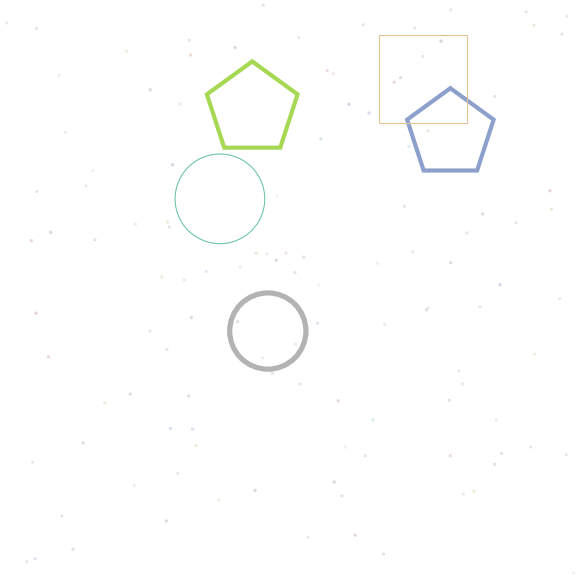[{"shape": "circle", "thickness": 0.5, "radius": 0.39, "center": [0.381, 0.655]}, {"shape": "pentagon", "thickness": 2, "radius": 0.39, "center": [0.78, 0.768]}, {"shape": "pentagon", "thickness": 2, "radius": 0.41, "center": [0.437, 0.81]}, {"shape": "square", "thickness": 0.5, "radius": 0.38, "center": [0.733, 0.863]}, {"shape": "circle", "thickness": 2.5, "radius": 0.33, "center": [0.464, 0.426]}]